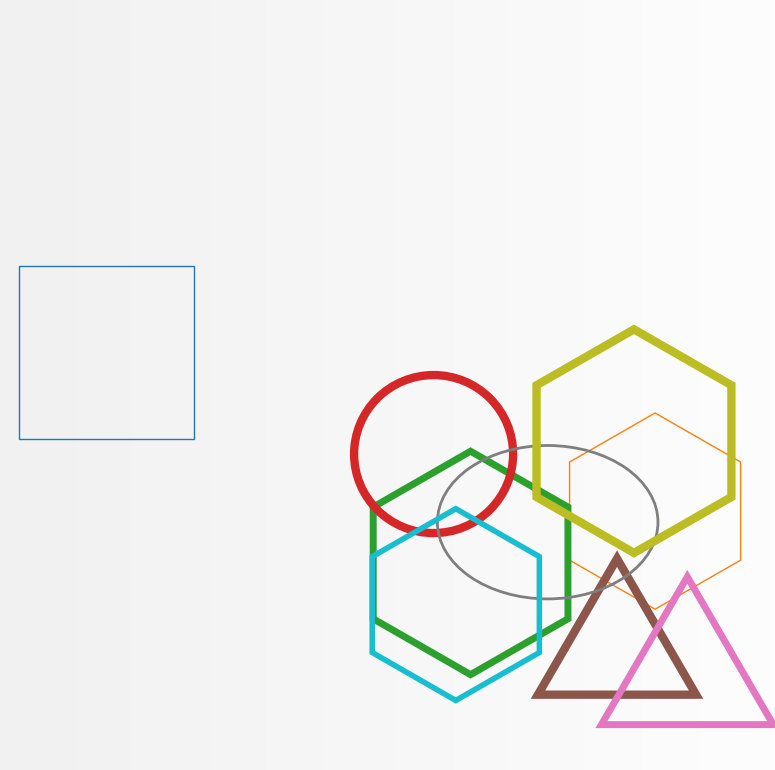[{"shape": "square", "thickness": 0.5, "radius": 0.56, "center": [0.137, 0.543]}, {"shape": "hexagon", "thickness": 0.5, "radius": 0.64, "center": [0.845, 0.336]}, {"shape": "hexagon", "thickness": 2.5, "radius": 0.73, "center": [0.607, 0.269]}, {"shape": "circle", "thickness": 3, "radius": 0.51, "center": [0.559, 0.41]}, {"shape": "triangle", "thickness": 3, "radius": 0.59, "center": [0.796, 0.157]}, {"shape": "triangle", "thickness": 2.5, "radius": 0.64, "center": [0.887, 0.123]}, {"shape": "oval", "thickness": 1, "radius": 0.71, "center": [0.707, 0.322]}, {"shape": "hexagon", "thickness": 3, "radius": 0.73, "center": [0.818, 0.427]}, {"shape": "hexagon", "thickness": 2, "radius": 0.62, "center": [0.588, 0.215]}]